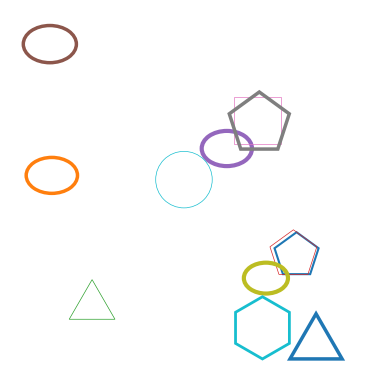[{"shape": "triangle", "thickness": 2.5, "radius": 0.39, "center": [0.821, 0.107]}, {"shape": "pentagon", "thickness": 1.5, "radius": 0.3, "center": [0.77, 0.337]}, {"shape": "oval", "thickness": 2.5, "radius": 0.33, "center": [0.135, 0.544]}, {"shape": "triangle", "thickness": 0.5, "radius": 0.34, "center": [0.239, 0.205]}, {"shape": "pentagon", "thickness": 0.5, "radius": 0.32, "center": [0.762, 0.339]}, {"shape": "oval", "thickness": 3, "radius": 0.33, "center": [0.589, 0.614]}, {"shape": "oval", "thickness": 2.5, "radius": 0.34, "center": [0.129, 0.885]}, {"shape": "square", "thickness": 0.5, "radius": 0.3, "center": [0.669, 0.687]}, {"shape": "pentagon", "thickness": 2.5, "radius": 0.41, "center": [0.673, 0.679]}, {"shape": "oval", "thickness": 3, "radius": 0.29, "center": [0.691, 0.278]}, {"shape": "hexagon", "thickness": 2, "radius": 0.4, "center": [0.682, 0.148]}, {"shape": "circle", "thickness": 0.5, "radius": 0.37, "center": [0.478, 0.533]}]